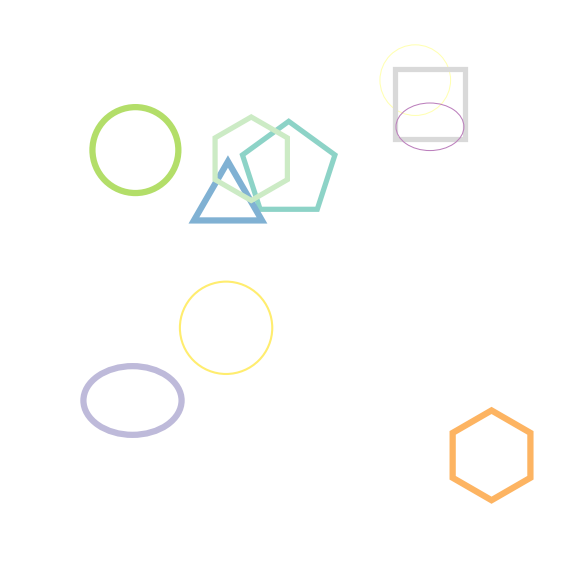[{"shape": "pentagon", "thickness": 2.5, "radius": 0.42, "center": [0.5, 0.705]}, {"shape": "circle", "thickness": 0.5, "radius": 0.31, "center": [0.719, 0.86]}, {"shape": "oval", "thickness": 3, "radius": 0.42, "center": [0.229, 0.306]}, {"shape": "triangle", "thickness": 3, "radius": 0.34, "center": [0.395, 0.651]}, {"shape": "hexagon", "thickness": 3, "radius": 0.39, "center": [0.851, 0.211]}, {"shape": "circle", "thickness": 3, "radius": 0.37, "center": [0.234, 0.739]}, {"shape": "square", "thickness": 2.5, "radius": 0.3, "center": [0.744, 0.819]}, {"shape": "oval", "thickness": 0.5, "radius": 0.29, "center": [0.744, 0.78]}, {"shape": "hexagon", "thickness": 2.5, "radius": 0.36, "center": [0.435, 0.724]}, {"shape": "circle", "thickness": 1, "radius": 0.4, "center": [0.391, 0.432]}]